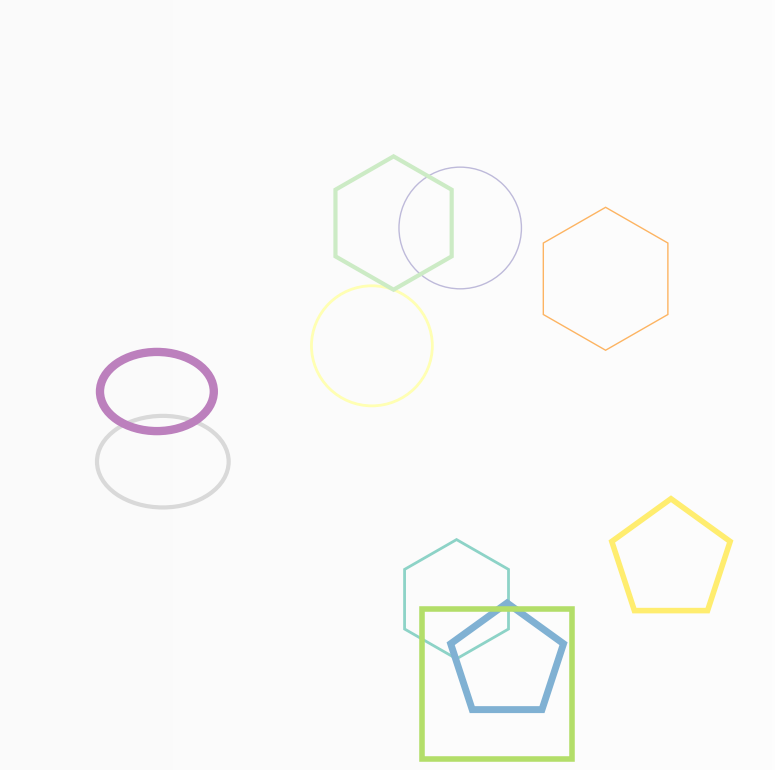[{"shape": "hexagon", "thickness": 1, "radius": 0.39, "center": [0.589, 0.222]}, {"shape": "circle", "thickness": 1, "radius": 0.39, "center": [0.48, 0.551]}, {"shape": "circle", "thickness": 0.5, "radius": 0.4, "center": [0.594, 0.704]}, {"shape": "pentagon", "thickness": 2.5, "radius": 0.38, "center": [0.654, 0.14]}, {"shape": "hexagon", "thickness": 0.5, "radius": 0.46, "center": [0.781, 0.638]}, {"shape": "square", "thickness": 2, "radius": 0.48, "center": [0.641, 0.112]}, {"shape": "oval", "thickness": 1.5, "radius": 0.42, "center": [0.21, 0.4]}, {"shape": "oval", "thickness": 3, "radius": 0.37, "center": [0.202, 0.492]}, {"shape": "hexagon", "thickness": 1.5, "radius": 0.43, "center": [0.508, 0.71]}, {"shape": "pentagon", "thickness": 2, "radius": 0.4, "center": [0.866, 0.272]}]